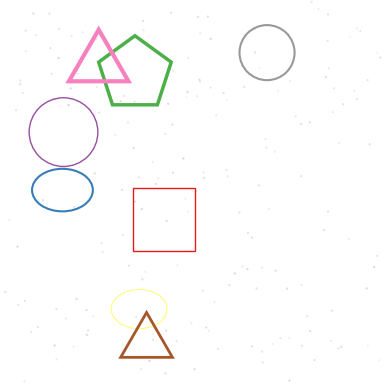[{"shape": "square", "thickness": 1, "radius": 0.4, "center": [0.426, 0.43]}, {"shape": "oval", "thickness": 1.5, "radius": 0.39, "center": [0.162, 0.506]}, {"shape": "pentagon", "thickness": 2.5, "radius": 0.5, "center": [0.35, 0.808]}, {"shape": "circle", "thickness": 1, "radius": 0.45, "center": [0.165, 0.657]}, {"shape": "oval", "thickness": 0.5, "radius": 0.36, "center": [0.361, 0.197]}, {"shape": "triangle", "thickness": 2, "radius": 0.39, "center": [0.381, 0.111]}, {"shape": "triangle", "thickness": 3, "radius": 0.45, "center": [0.256, 0.834]}, {"shape": "circle", "thickness": 1.5, "radius": 0.36, "center": [0.694, 0.863]}]